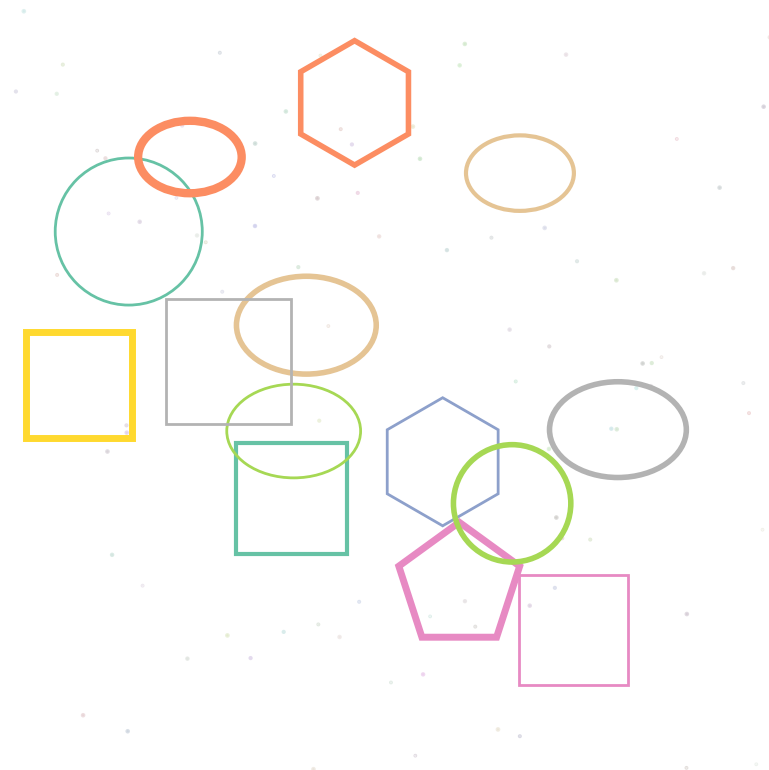[{"shape": "circle", "thickness": 1, "radius": 0.48, "center": [0.167, 0.699]}, {"shape": "square", "thickness": 1.5, "radius": 0.36, "center": [0.378, 0.353]}, {"shape": "oval", "thickness": 3, "radius": 0.34, "center": [0.247, 0.796]}, {"shape": "hexagon", "thickness": 2, "radius": 0.4, "center": [0.461, 0.866]}, {"shape": "hexagon", "thickness": 1, "radius": 0.42, "center": [0.575, 0.4]}, {"shape": "pentagon", "thickness": 2.5, "radius": 0.41, "center": [0.596, 0.239]}, {"shape": "square", "thickness": 1, "radius": 0.36, "center": [0.745, 0.181]}, {"shape": "oval", "thickness": 1, "radius": 0.43, "center": [0.381, 0.44]}, {"shape": "circle", "thickness": 2, "radius": 0.38, "center": [0.665, 0.346]}, {"shape": "square", "thickness": 2.5, "radius": 0.34, "center": [0.102, 0.5]}, {"shape": "oval", "thickness": 2, "radius": 0.45, "center": [0.398, 0.578]}, {"shape": "oval", "thickness": 1.5, "radius": 0.35, "center": [0.675, 0.775]}, {"shape": "square", "thickness": 1, "radius": 0.41, "center": [0.297, 0.53]}, {"shape": "oval", "thickness": 2, "radius": 0.44, "center": [0.802, 0.442]}]